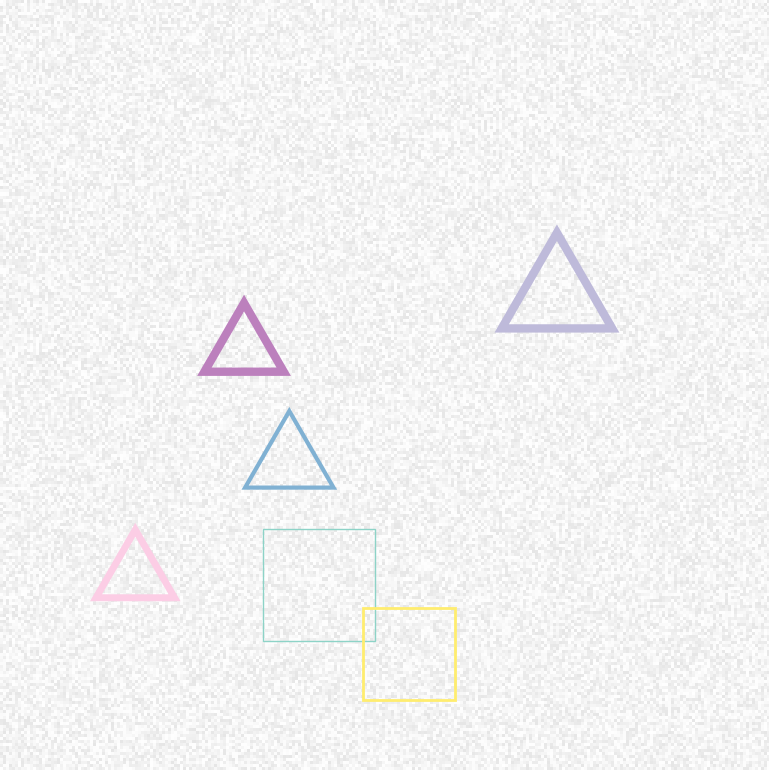[{"shape": "square", "thickness": 0.5, "radius": 0.36, "center": [0.415, 0.241]}, {"shape": "triangle", "thickness": 3, "radius": 0.41, "center": [0.723, 0.615]}, {"shape": "triangle", "thickness": 1.5, "radius": 0.33, "center": [0.376, 0.4]}, {"shape": "triangle", "thickness": 2.5, "radius": 0.29, "center": [0.176, 0.253]}, {"shape": "triangle", "thickness": 3, "radius": 0.3, "center": [0.317, 0.547]}, {"shape": "square", "thickness": 1, "radius": 0.3, "center": [0.531, 0.151]}]